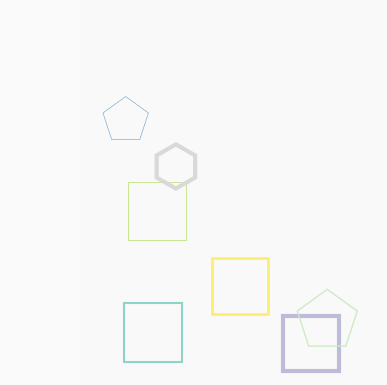[{"shape": "square", "thickness": 1.5, "radius": 0.38, "center": [0.395, 0.136]}, {"shape": "square", "thickness": 3, "radius": 0.36, "center": [0.803, 0.107]}, {"shape": "pentagon", "thickness": 0.5, "radius": 0.31, "center": [0.324, 0.688]}, {"shape": "square", "thickness": 0.5, "radius": 0.37, "center": [0.405, 0.452]}, {"shape": "hexagon", "thickness": 3, "radius": 0.29, "center": [0.454, 0.568]}, {"shape": "pentagon", "thickness": 1, "radius": 0.41, "center": [0.845, 0.167]}, {"shape": "square", "thickness": 2, "radius": 0.36, "center": [0.619, 0.258]}]